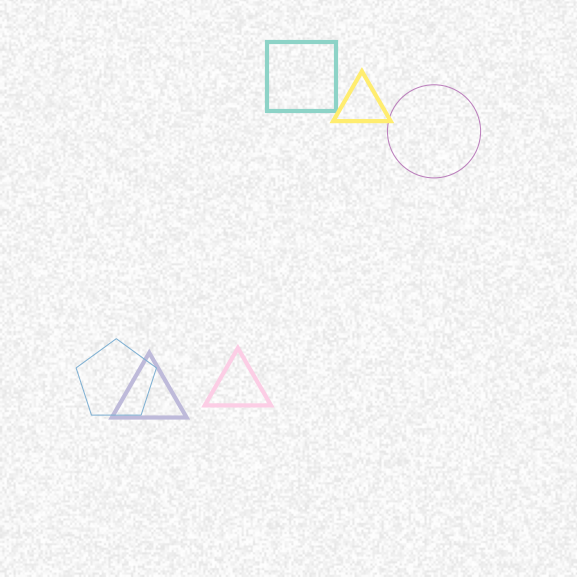[{"shape": "square", "thickness": 2, "radius": 0.3, "center": [0.522, 0.866]}, {"shape": "triangle", "thickness": 2, "radius": 0.37, "center": [0.258, 0.314]}, {"shape": "pentagon", "thickness": 0.5, "radius": 0.37, "center": [0.201, 0.339]}, {"shape": "triangle", "thickness": 2, "radius": 0.33, "center": [0.412, 0.33]}, {"shape": "circle", "thickness": 0.5, "radius": 0.4, "center": [0.752, 0.772]}, {"shape": "triangle", "thickness": 2, "radius": 0.29, "center": [0.627, 0.818]}]